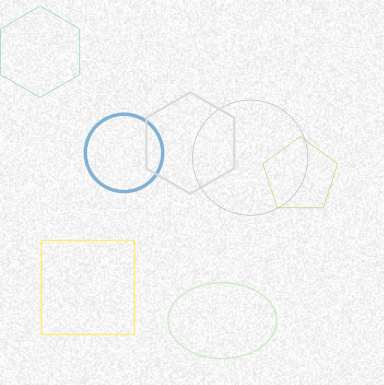[{"shape": "hexagon", "thickness": 0.5, "radius": 0.59, "center": [0.104, 0.866]}, {"shape": "circle", "thickness": 0.5, "radius": 0.75, "center": [0.65, 0.591]}, {"shape": "circle", "thickness": 2.5, "radius": 0.5, "center": [0.322, 0.603]}, {"shape": "pentagon", "thickness": 0.5, "radius": 0.51, "center": [0.78, 0.543]}, {"shape": "hexagon", "thickness": 1.5, "radius": 0.66, "center": [0.494, 0.628]}, {"shape": "oval", "thickness": 1, "radius": 0.71, "center": [0.577, 0.167]}, {"shape": "square", "thickness": 1, "radius": 0.61, "center": [0.227, 0.254]}]